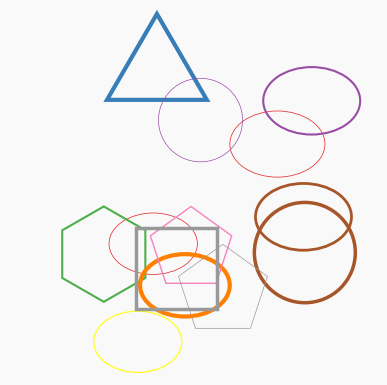[{"shape": "oval", "thickness": 0.5, "radius": 0.57, "center": [0.395, 0.367]}, {"shape": "oval", "thickness": 0.5, "radius": 0.61, "center": [0.716, 0.626]}, {"shape": "triangle", "thickness": 3, "radius": 0.74, "center": [0.405, 0.815]}, {"shape": "hexagon", "thickness": 1.5, "radius": 0.62, "center": [0.268, 0.34]}, {"shape": "oval", "thickness": 1.5, "radius": 0.63, "center": [0.804, 0.738]}, {"shape": "circle", "thickness": 0.5, "radius": 0.54, "center": [0.517, 0.688]}, {"shape": "oval", "thickness": 3, "radius": 0.58, "center": [0.477, 0.259]}, {"shape": "oval", "thickness": 1, "radius": 0.57, "center": [0.356, 0.112]}, {"shape": "oval", "thickness": 2, "radius": 0.62, "center": [0.783, 0.437]}, {"shape": "circle", "thickness": 2.5, "radius": 0.65, "center": [0.787, 0.344]}, {"shape": "pentagon", "thickness": 1, "radius": 0.55, "center": [0.493, 0.353]}, {"shape": "pentagon", "thickness": 0.5, "radius": 0.6, "center": [0.575, 0.245]}, {"shape": "square", "thickness": 2.5, "radius": 0.53, "center": [0.456, 0.302]}]